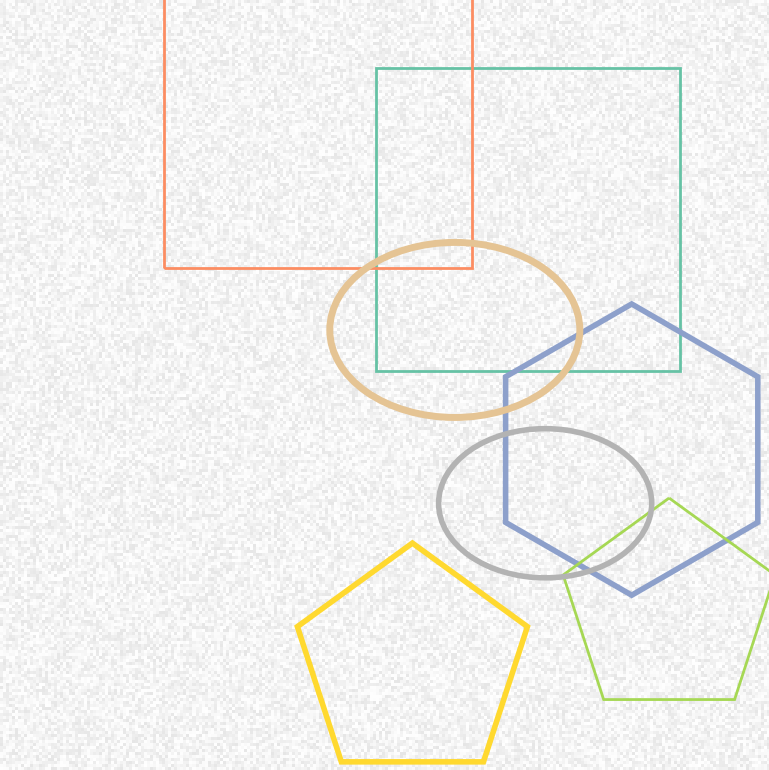[{"shape": "square", "thickness": 1, "radius": 0.98, "center": [0.686, 0.715]}, {"shape": "square", "thickness": 1, "radius": 1.0, "center": [0.413, 0.852]}, {"shape": "hexagon", "thickness": 2, "radius": 0.95, "center": [0.82, 0.416]}, {"shape": "pentagon", "thickness": 1, "radius": 0.72, "center": [0.869, 0.209]}, {"shape": "pentagon", "thickness": 2, "radius": 0.79, "center": [0.536, 0.138]}, {"shape": "oval", "thickness": 2.5, "radius": 0.81, "center": [0.591, 0.572]}, {"shape": "oval", "thickness": 2, "radius": 0.69, "center": [0.708, 0.346]}]